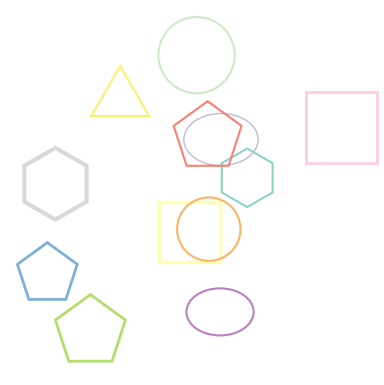[{"shape": "hexagon", "thickness": 1.5, "radius": 0.38, "center": [0.642, 0.538]}, {"shape": "square", "thickness": 2.5, "radius": 0.39, "center": [0.492, 0.398]}, {"shape": "oval", "thickness": 1, "radius": 0.48, "center": [0.574, 0.638]}, {"shape": "pentagon", "thickness": 1.5, "radius": 0.46, "center": [0.539, 0.644]}, {"shape": "pentagon", "thickness": 2, "radius": 0.41, "center": [0.123, 0.288]}, {"shape": "circle", "thickness": 1.5, "radius": 0.41, "center": [0.542, 0.405]}, {"shape": "pentagon", "thickness": 2, "radius": 0.48, "center": [0.235, 0.139]}, {"shape": "square", "thickness": 2, "radius": 0.46, "center": [0.886, 0.669]}, {"shape": "hexagon", "thickness": 3, "radius": 0.47, "center": [0.144, 0.523]}, {"shape": "oval", "thickness": 1.5, "radius": 0.44, "center": [0.572, 0.19]}, {"shape": "circle", "thickness": 1.5, "radius": 0.5, "center": [0.511, 0.857]}, {"shape": "triangle", "thickness": 1.5, "radius": 0.43, "center": [0.312, 0.742]}]